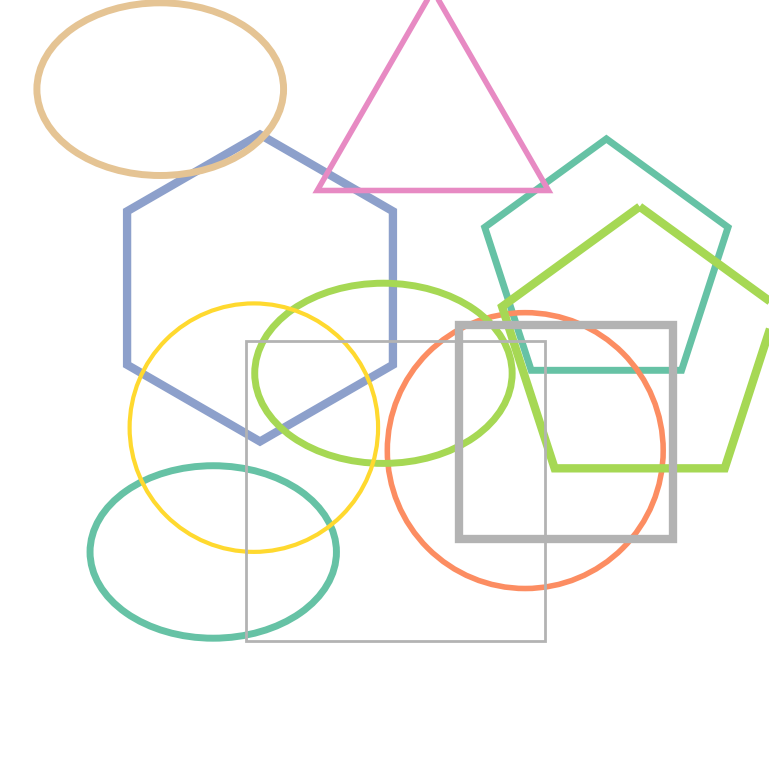[{"shape": "oval", "thickness": 2.5, "radius": 0.8, "center": [0.277, 0.283]}, {"shape": "pentagon", "thickness": 2.5, "radius": 0.83, "center": [0.788, 0.653]}, {"shape": "circle", "thickness": 2, "radius": 0.9, "center": [0.682, 0.415]}, {"shape": "hexagon", "thickness": 3, "radius": 1.0, "center": [0.338, 0.626]}, {"shape": "triangle", "thickness": 2, "radius": 0.87, "center": [0.562, 0.839]}, {"shape": "pentagon", "thickness": 3, "radius": 0.94, "center": [0.831, 0.544]}, {"shape": "oval", "thickness": 2.5, "radius": 0.84, "center": [0.498, 0.515]}, {"shape": "circle", "thickness": 1.5, "radius": 0.81, "center": [0.33, 0.445]}, {"shape": "oval", "thickness": 2.5, "radius": 0.8, "center": [0.208, 0.884]}, {"shape": "square", "thickness": 1, "radius": 0.97, "center": [0.513, 0.362]}, {"shape": "square", "thickness": 3, "radius": 0.7, "center": [0.735, 0.439]}]